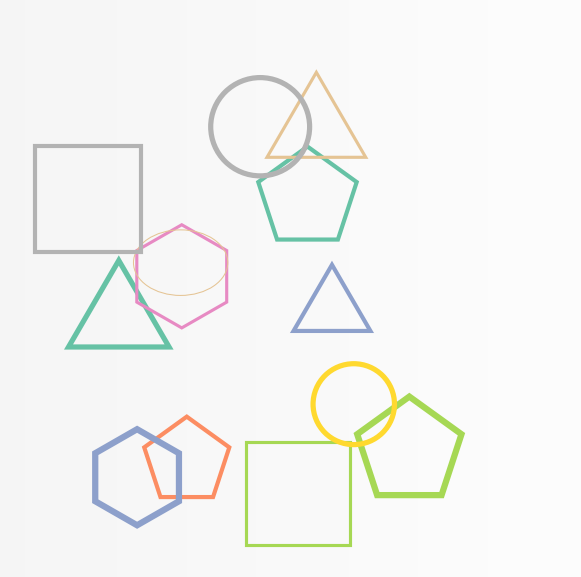[{"shape": "triangle", "thickness": 2.5, "radius": 0.5, "center": [0.204, 0.448]}, {"shape": "pentagon", "thickness": 2, "radius": 0.45, "center": [0.529, 0.656]}, {"shape": "pentagon", "thickness": 2, "radius": 0.38, "center": [0.321, 0.201]}, {"shape": "triangle", "thickness": 2, "radius": 0.38, "center": [0.571, 0.464]}, {"shape": "hexagon", "thickness": 3, "radius": 0.42, "center": [0.236, 0.173]}, {"shape": "hexagon", "thickness": 1.5, "radius": 0.45, "center": [0.313, 0.521]}, {"shape": "pentagon", "thickness": 3, "radius": 0.47, "center": [0.704, 0.218]}, {"shape": "square", "thickness": 1.5, "radius": 0.45, "center": [0.513, 0.145]}, {"shape": "circle", "thickness": 2.5, "radius": 0.35, "center": [0.609, 0.299]}, {"shape": "triangle", "thickness": 1.5, "radius": 0.49, "center": [0.544, 0.776]}, {"shape": "oval", "thickness": 0.5, "radius": 0.41, "center": [0.311, 0.544]}, {"shape": "square", "thickness": 2, "radius": 0.46, "center": [0.151, 0.654]}, {"shape": "circle", "thickness": 2.5, "radius": 0.43, "center": [0.448, 0.78]}]